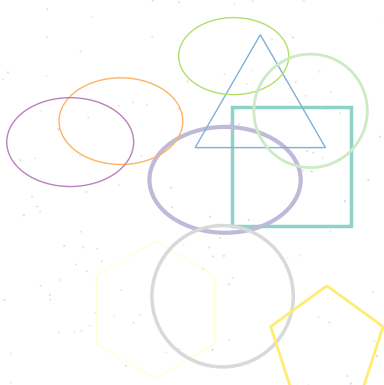[{"shape": "square", "thickness": 2.5, "radius": 0.77, "center": [0.756, 0.567]}, {"shape": "hexagon", "thickness": 0.5, "radius": 0.89, "center": [0.404, 0.196]}, {"shape": "oval", "thickness": 3, "radius": 0.98, "center": [0.585, 0.533]}, {"shape": "triangle", "thickness": 1, "radius": 0.98, "center": [0.676, 0.714]}, {"shape": "oval", "thickness": 1, "radius": 0.8, "center": [0.314, 0.685]}, {"shape": "oval", "thickness": 1, "radius": 0.71, "center": [0.607, 0.854]}, {"shape": "circle", "thickness": 2.5, "radius": 0.92, "center": [0.578, 0.231]}, {"shape": "oval", "thickness": 1, "radius": 0.82, "center": [0.182, 0.631]}, {"shape": "circle", "thickness": 2, "radius": 0.74, "center": [0.807, 0.712]}, {"shape": "pentagon", "thickness": 2, "radius": 0.77, "center": [0.849, 0.104]}]